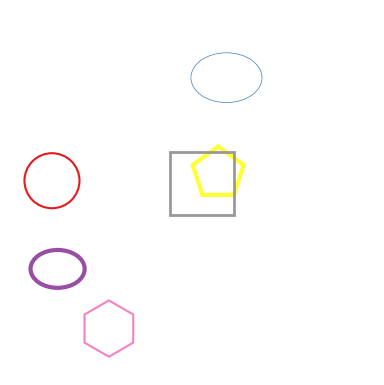[{"shape": "circle", "thickness": 1.5, "radius": 0.36, "center": [0.135, 0.531]}, {"shape": "oval", "thickness": 0.5, "radius": 0.46, "center": [0.588, 0.798]}, {"shape": "oval", "thickness": 3, "radius": 0.35, "center": [0.15, 0.302]}, {"shape": "pentagon", "thickness": 3, "radius": 0.35, "center": [0.567, 0.55]}, {"shape": "hexagon", "thickness": 1.5, "radius": 0.37, "center": [0.283, 0.147]}, {"shape": "square", "thickness": 2, "radius": 0.41, "center": [0.525, 0.524]}]